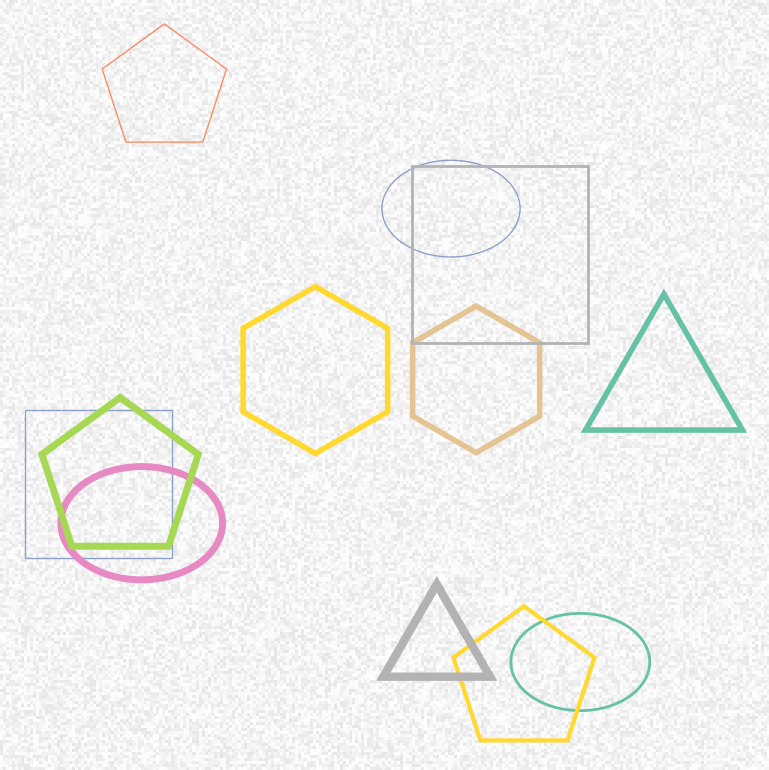[{"shape": "oval", "thickness": 1, "radius": 0.45, "center": [0.754, 0.14]}, {"shape": "triangle", "thickness": 2, "radius": 0.59, "center": [0.862, 0.5]}, {"shape": "pentagon", "thickness": 0.5, "radius": 0.42, "center": [0.213, 0.884]}, {"shape": "square", "thickness": 0.5, "radius": 0.48, "center": [0.128, 0.371]}, {"shape": "oval", "thickness": 0.5, "radius": 0.45, "center": [0.586, 0.729]}, {"shape": "oval", "thickness": 2.5, "radius": 0.53, "center": [0.184, 0.321]}, {"shape": "pentagon", "thickness": 2.5, "radius": 0.53, "center": [0.156, 0.377]}, {"shape": "hexagon", "thickness": 2, "radius": 0.54, "center": [0.41, 0.519]}, {"shape": "pentagon", "thickness": 1.5, "radius": 0.48, "center": [0.68, 0.116]}, {"shape": "hexagon", "thickness": 2, "radius": 0.48, "center": [0.618, 0.507]}, {"shape": "triangle", "thickness": 3, "radius": 0.4, "center": [0.567, 0.161]}, {"shape": "square", "thickness": 1, "radius": 0.57, "center": [0.65, 0.669]}]